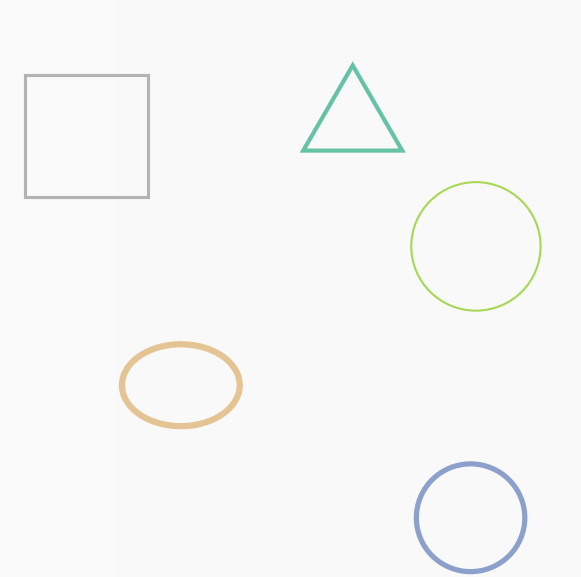[{"shape": "triangle", "thickness": 2, "radius": 0.49, "center": [0.607, 0.788]}, {"shape": "circle", "thickness": 2.5, "radius": 0.47, "center": [0.81, 0.103]}, {"shape": "circle", "thickness": 1, "radius": 0.56, "center": [0.819, 0.572]}, {"shape": "oval", "thickness": 3, "radius": 0.51, "center": [0.311, 0.332]}, {"shape": "square", "thickness": 1.5, "radius": 0.53, "center": [0.148, 0.764]}]